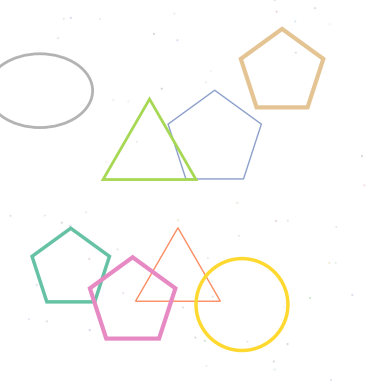[{"shape": "pentagon", "thickness": 2.5, "radius": 0.53, "center": [0.184, 0.301]}, {"shape": "triangle", "thickness": 1, "radius": 0.64, "center": [0.462, 0.281]}, {"shape": "pentagon", "thickness": 1, "radius": 0.64, "center": [0.558, 0.638]}, {"shape": "pentagon", "thickness": 3, "radius": 0.58, "center": [0.345, 0.215]}, {"shape": "triangle", "thickness": 2, "radius": 0.7, "center": [0.388, 0.603]}, {"shape": "circle", "thickness": 2.5, "radius": 0.6, "center": [0.628, 0.209]}, {"shape": "pentagon", "thickness": 3, "radius": 0.56, "center": [0.733, 0.812]}, {"shape": "oval", "thickness": 2, "radius": 0.68, "center": [0.104, 0.764]}]